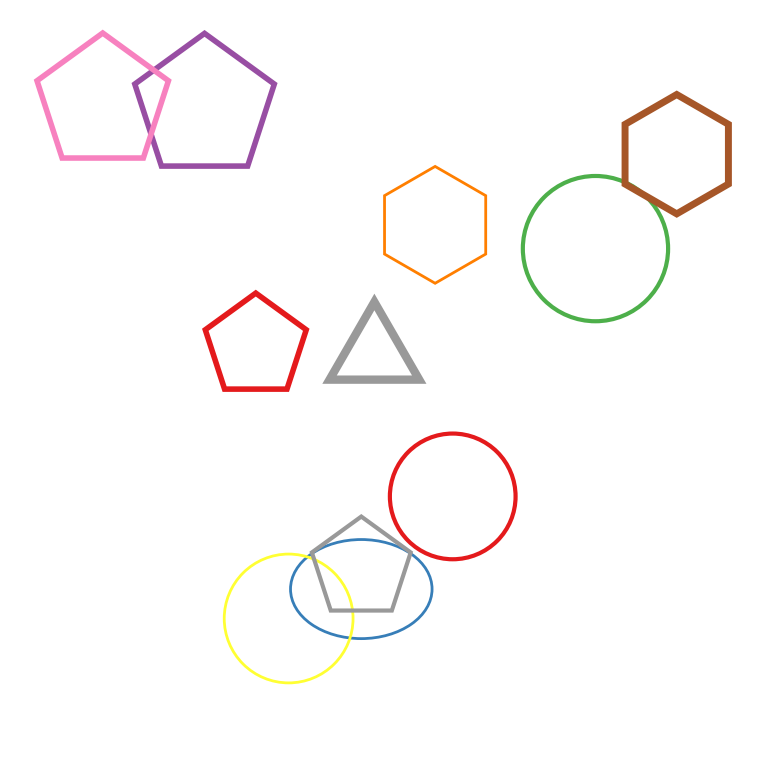[{"shape": "circle", "thickness": 1.5, "radius": 0.41, "center": [0.588, 0.355]}, {"shape": "pentagon", "thickness": 2, "radius": 0.34, "center": [0.332, 0.55]}, {"shape": "oval", "thickness": 1, "radius": 0.46, "center": [0.469, 0.235]}, {"shape": "circle", "thickness": 1.5, "radius": 0.47, "center": [0.773, 0.677]}, {"shape": "pentagon", "thickness": 2, "radius": 0.48, "center": [0.266, 0.861]}, {"shape": "hexagon", "thickness": 1, "radius": 0.38, "center": [0.565, 0.708]}, {"shape": "circle", "thickness": 1, "radius": 0.42, "center": [0.375, 0.197]}, {"shape": "hexagon", "thickness": 2.5, "radius": 0.39, "center": [0.879, 0.8]}, {"shape": "pentagon", "thickness": 2, "radius": 0.45, "center": [0.133, 0.867]}, {"shape": "triangle", "thickness": 3, "radius": 0.34, "center": [0.486, 0.541]}, {"shape": "pentagon", "thickness": 1.5, "radius": 0.34, "center": [0.469, 0.262]}]